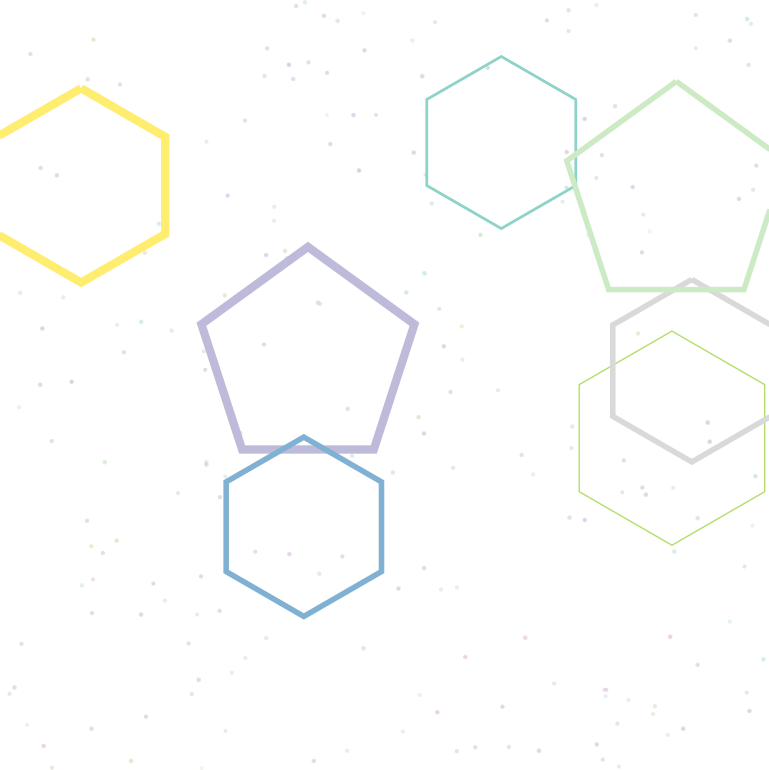[{"shape": "hexagon", "thickness": 1, "radius": 0.56, "center": [0.651, 0.815]}, {"shape": "pentagon", "thickness": 3, "radius": 0.73, "center": [0.4, 0.534]}, {"shape": "hexagon", "thickness": 2, "radius": 0.58, "center": [0.395, 0.316]}, {"shape": "hexagon", "thickness": 0.5, "radius": 0.7, "center": [0.873, 0.431]}, {"shape": "hexagon", "thickness": 2, "radius": 0.59, "center": [0.898, 0.519]}, {"shape": "pentagon", "thickness": 2, "radius": 0.75, "center": [0.878, 0.745]}, {"shape": "hexagon", "thickness": 3, "radius": 0.63, "center": [0.105, 0.759]}]